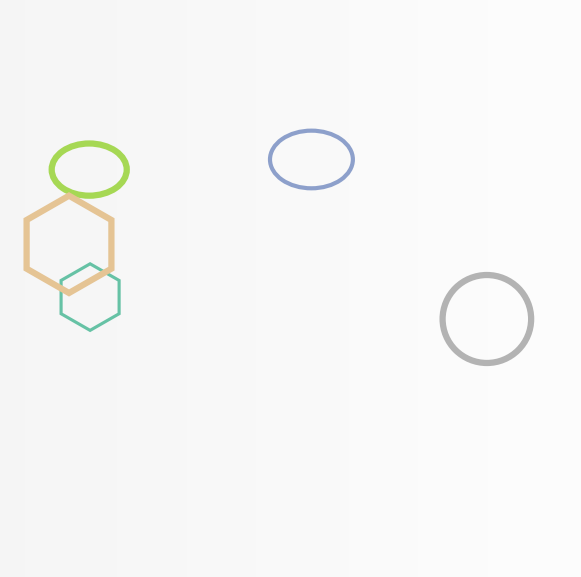[{"shape": "hexagon", "thickness": 1.5, "radius": 0.29, "center": [0.155, 0.485]}, {"shape": "oval", "thickness": 2, "radius": 0.36, "center": [0.536, 0.723]}, {"shape": "oval", "thickness": 3, "radius": 0.32, "center": [0.154, 0.705]}, {"shape": "hexagon", "thickness": 3, "radius": 0.42, "center": [0.119, 0.576]}, {"shape": "circle", "thickness": 3, "radius": 0.38, "center": [0.838, 0.447]}]